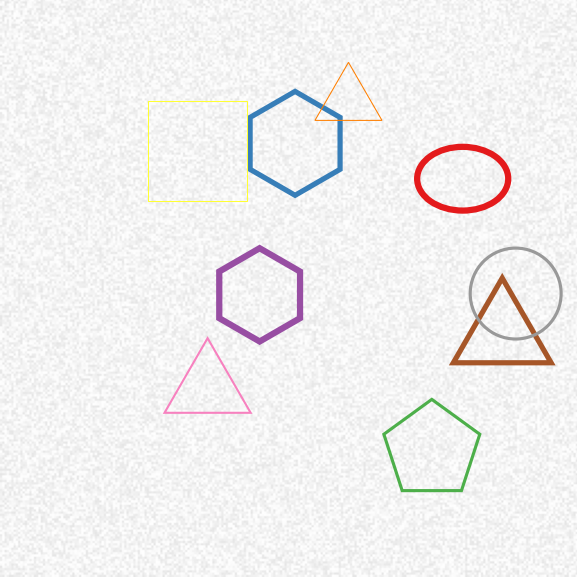[{"shape": "oval", "thickness": 3, "radius": 0.39, "center": [0.801, 0.69]}, {"shape": "hexagon", "thickness": 2.5, "radius": 0.45, "center": [0.511, 0.751]}, {"shape": "pentagon", "thickness": 1.5, "radius": 0.44, "center": [0.748, 0.22]}, {"shape": "hexagon", "thickness": 3, "radius": 0.4, "center": [0.45, 0.489]}, {"shape": "triangle", "thickness": 0.5, "radius": 0.34, "center": [0.603, 0.824]}, {"shape": "square", "thickness": 0.5, "radius": 0.43, "center": [0.342, 0.737]}, {"shape": "triangle", "thickness": 2.5, "radius": 0.49, "center": [0.87, 0.42]}, {"shape": "triangle", "thickness": 1, "radius": 0.43, "center": [0.359, 0.327]}, {"shape": "circle", "thickness": 1.5, "radius": 0.39, "center": [0.893, 0.491]}]